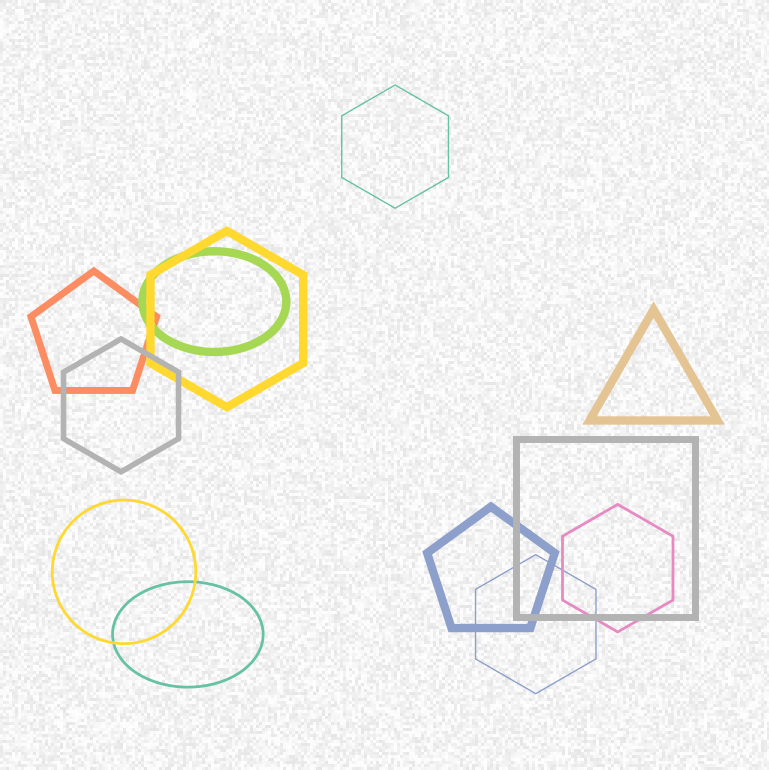[{"shape": "oval", "thickness": 1, "radius": 0.49, "center": [0.244, 0.176]}, {"shape": "hexagon", "thickness": 0.5, "radius": 0.4, "center": [0.513, 0.81]}, {"shape": "pentagon", "thickness": 2.5, "radius": 0.43, "center": [0.122, 0.562]}, {"shape": "hexagon", "thickness": 0.5, "radius": 0.45, "center": [0.696, 0.189]}, {"shape": "pentagon", "thickness": 3, "radius": 0.44, "center": [0.638, 0.255]}, {"shape": "hexagon", "thickness": 1, "radius": 0.41, "center": [0.802, 0.262]}, {"shape": "oval", "thickness": 3, "radius": 0.47, "center": [0.278, 0.608]}, {"shape": "circle", "thickness": 1, "radius": 0.47, "center": [0.161, 0.257]}, {"shape": "hexagon", "thickness": 3, "radius": 0.57, "center": [0.295, 0.586]}, {"shape": "triangle", "thickness": 3, "radius": 0.48, "center": [0.849, 0.502]}, {"shape": "square", "thickness": 2.5, "radius": 0.58, "center": [0.786, 0.314]}, {"shape": "hexagon", "thickness": 2, "radius": 0.43, "center": [0.157, 0.474]}]